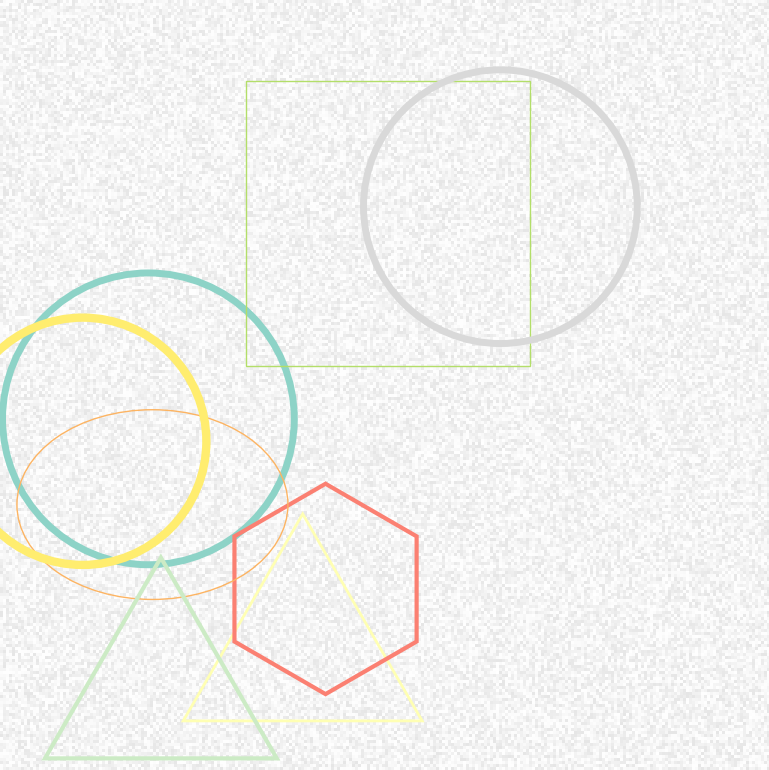[{"shape": "circle", "thickness": 2.5, "radius": 0.95, "center": [0.193, 0.456]}, {"shape": "triangle", "thickness": 1, "radius": 0.9, "center": [0.393, 0.153]}, {"shape": "hexagon", "thickness": 1.5, "radius": 0.68, "center": [0.423, 0.235]}, {"shape": "oval", "thickness": 0.5, "radius": 0.88, "center": [0.198, 0.345]}, {"shape": "square", "thickness": 0.5, "radius": 0.92, "center": [0.504, 0.71]}, {"shape": "circle", "thickness": 2.5, "radius": 0.89, "center": [0.65, 0.732]}, {"shape": "triangle", "thickness": 1.5, "radius": 0.87, "center": [0.209, 0.102]}, {"shape": "circle", "thickness": 3, "radius": 0.8, "center": [0.107, 0.427]}]